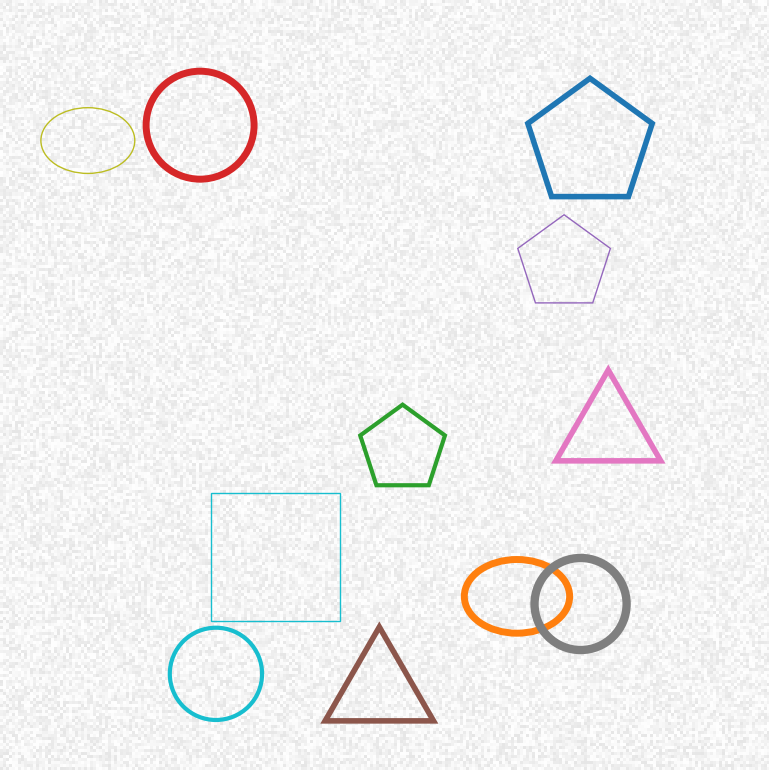[{"shape": "pentagon", "thickness": 2, "radius": 0.42, "center": [0.766, 0.813]}, {"shape": "oval", "thickness": 2.5, "radius": 0.34, "center": [0.671, 0.226]}, {"shape": "pentagon", "thickness": 1.5, "radius": 0.29, "center": [0.523, 0.417]}, {"shape": "circle", "thickness": 2.5, "radius": 0.35, "center": [0.26, 0.837]}, {"shape": "pentagon", "thickness": 0.5, "radius": 0.32, "center": [0.733, 0.658]}, {"shape": "triangle", "thickness": 2, "radius": 0.41, "center": [0.493, 0.104]}, {"shape": "triangle", "thickness": 2, "radius": 0.39, "center": [0.79, 0.441]}, {"shape": "circle", "thickness": 3, "radius": 0.3, "center": [0.754, 0.216]}, {"shape": "oval", "thickness": 0.5, "radius": 0.3, "center": [0.114, 0.817]}, {"shape": "circle", "thickness": 1.5, "radius": 0.3, "center": [0.28, 0.125]}, {"shape": "square", "thickness": 0.5, "radius": 0.42, "center": [0.358, 0.277]}]